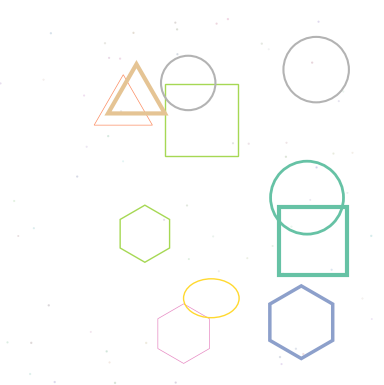[{"shape": "square", "thickness": 3, "radius": 0.44, "center": [0.813, 0.374]}, {"shape": "circle", "thickness": 2, "radius": 0.47, "center": [0.797, 0.487]}, {"shape": "triangle", "thickness": 0.5, "radius": 0.44, "center": [0.32, 0.719]}, {"shape": "hexagon", "thickness": 2.5, "radius": 0.47, "center": [0.783, 0.163]}, {"shape": "hexagon", "thickness": 0.5, "radius": 0.39, "center": [0.477, 0.133]}, {"shape": "square", "thickness": 1, "radius": 0.47, "center": [0.523, 0.689]}, {"shape": "hexagon", "thickness": 1, "radius": 0.37, "center": [0.376, 0.393]}, {"shape": "oval", "thickness": 1, "radius": 0.36, "center": [0.549, 0.225]}, {"shape": "triangle", "thickness": 3, "radius": 0.43, "center": [0.354, 0.748]}, {"shape": "circle", "thickness": 1.5, "radius": 0.43, "center": [0.821, 0.819]}, {"shape": "circle", "thickness": 1.5, "radius": 0.35, "center": [0.489, 0.785]}]